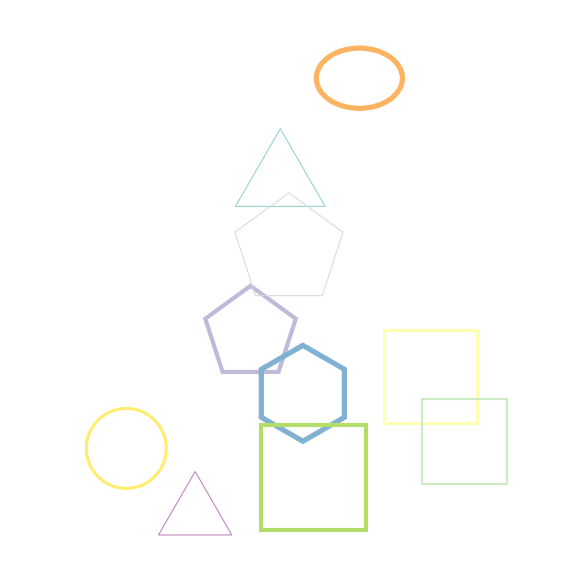[{"shape": "triangle", "thickness": 0.5, "radius": 0.45, "center": [0.485, 0.687]}, {"shape": "square", "thickness": 1.5, "radius": 0.4, "center": [0.745, 0.347]}, {"shape": "pentagon", "thickness": 2, "radius": 0.41, "center": [0.434, 0.422]}, {"shape": "hexagon", "thickness": 2.5, "radius": 0.42, "center": [0.524, 0.318]}, {"shape": "oval", "thickness": 2.5, "radius": 0.37, "center": [0.622, 0.864]}, {"shape": "square", "thickness": 2, "radius": 0.45, "center": [0.542, 0.173]}, {"shape": "pentagon", "thickness": 0.5, "radius": 0.49, "center": [0.5, 0.567]}, {"shape": "triangle", "thickness": 0.5, "radius": 0.37, "center": [0.338, 0.109]}, {"shape": "square", "thickness": 1, "radius": 0.37, "center": [0.804, 0.235]}, {"shape": "circle", "thickness": 1.5, "radius": 0.35, "center": [0.219, 0.223]}]